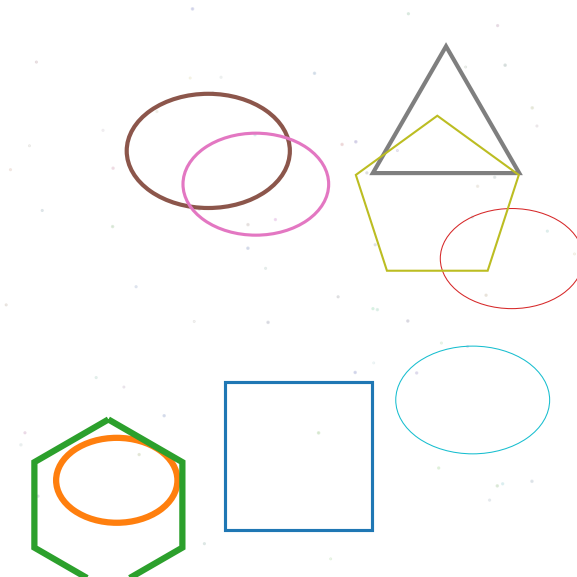[{"shape": "square", "thickness": 1.5, "radius": 0.64, "center": [0.517, 0.21]}, {"shape": "oval", "thickness": 3, "radius": 0.53, "center": [0.202, 0.167]}, {"shape": "hexagon", "thickness": 3, "radius": 0.74, "center": [0.188, 0.125]}, {"shape": "oval", "thickness": 0.5, "radius": 0.62, "center": [0.886, 0.551]}, {"shape": "oval", "thickness": 2, "radius": 0.71, "center": [0.361, 0.738]}, {"shape": "oval", "thickness": 1.5, "radius": 0.63, "center": [0.443, 0.68]}, {"shape": "triangle", "thickness": 2, "radius": 0.73, "center": [0.772, 0.773]}, {"shape": "pentagon", "thickness": 1, "radius": 0.74, "center": [0.757, 0.65]}, {"shape": "oval", "thickness": 0.5, "radius": 0.67, "center": [0.819, 0.307]}]